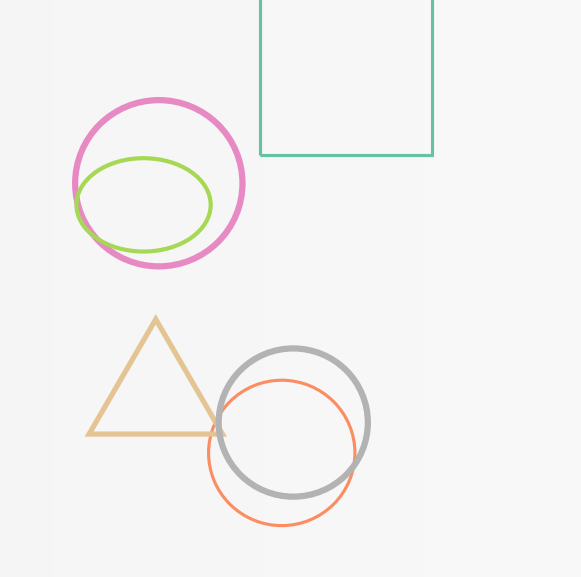[{"shape": "square", "thickness": 1.5, "radius": 0.74, "center": [0.595, 0.879]}, {"shape": "circle", "thickness": 1.5, "radius": 0.63, "center": [0.485, 0.215]}, {"shape": "circle", "thickness": 3, "radius": 0.72, "center": [0.273, 0.682]}, {"shape": "oval", "thickness": 2, "radius": 0.58, "center": [0.247, 0.644]}, {"shape": "triangle", "thickness": 2.5, "radius": 0.66, "center": [0.268, 0.314]}, {"shape": "circle", "thickness": 3, "radius": 0.64, "center": [0.505, 0.267]}]